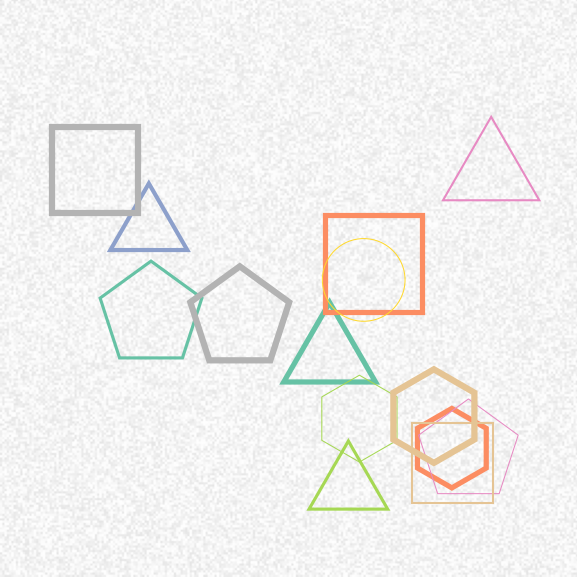[{"shape": "pentagon", "thickness": 1.5, "radius": 0.46, "center": [0.261, 0.454]}, {"shape": "triangle", "thickness": 2.5, "radius": 0.46, "center": [0.571, 0.384]}, {"shape": "square", "thickness": 2.5, "radius": 0.42, "center": [0.647, 0.543]}, {"shape": "hexagon", "thickness": 2.5, "radius": 0.34, "center": [0.782, 0.223]}, {"shape": "triangle", "thickness": 2, "radius": 0.38, "center": [0.258, 0.605]}, {"shape": "pentagon", "thickness": 0.5, "radius": 0.45, "center": [0.811, 0.218]}, {"shape": "triangle", "thickness": 1, "radius": 0.48, "center": [0.851, 0.701]}, {"shape": "triangle", "thickness": 1.5, "radius": 0.39, "center": [0.603, 0.157]}, {"shape": "hexagon", "thickness": 0.5, "radius": 0.38, "center": [0.622, 0.274]}, {"shape": "circle", "thickness": 0.5, "radius": 0.36, "center": [0.63, 0.514]}, {"shape": "hexagon", "thickness": 3, "radius": 0.41, "center": [0.751, 0.279]}, {"shape": "square", "thickness": 1, "radius": 0.35, "center": [0.784, 0.198]}, {"shape": "pentagon", "thickness": 3, "radius": 0.45, "center": [0.415, 0.448]}, {"shape": "square", "thickness": 3, "radius": 0.37, "center": [0.165, 0.705]}]